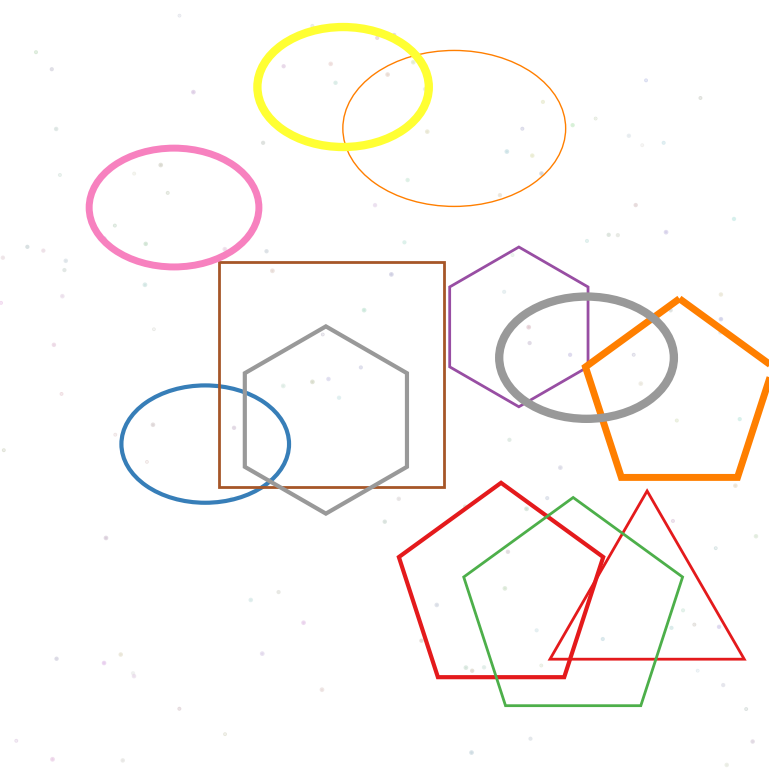[{"shape": "triangle", "thickness": 1, "radius": 0.73, "center": [0.84, 0.217]}, {"shape": "pentagon", "thickness": 1.5, "radius": 0.7, "center": [0.651, 0.233]}, {"shape": "oval", "thickness": 1.5, "radius": 0.54, "center": [0.267, 0.423]}, {"shape": "pentagon", "thickness": 1, "radius": 0.75, "center": [0.744, 0.204]}, {"shape": "hexagon", "thickness": 1, "radius": 0.52, "center": [0.674, 0.575]}, {"shape": "oval", "thickness": 0.5, "radius": 0.72, "center": [0.59, 0.833]}, {"shape": "pentagon", "thickness": 2.5, "radius": 0.64, "center": [0.882, 0.484]}, {"shape": "oval", "thickness": 3, "radius": 0.56, "center": [0.446, 0.887]}, {"shape": "square", "thickness": 1, "radius": 0.73, "center": [0.431, 0.513]}, {"shape": "oval", "thickness": 2.5, "radius": 0.55, "center": [0.226, 0.73]}, {"shape": "hexagon", "thickness": 1.5, "radius": 0.61, "center": [0.423, 0.455]}, {"shape": "oval", "thickness": 3, "radius": 0.57, "center": [0.762, 0.535]}]